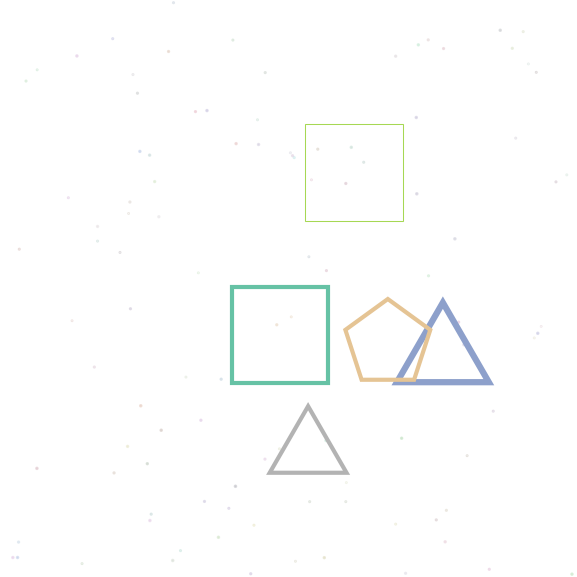[{"shape": "square", "thickness": 2, "radius": 0.41, "center": [0.485, 0.419]}, {"shape": "triangle", "thickness": 3, "radius": 0.46, "center": [0.767, 0.383]}, {"shape": "square", "thickness": 0.5, "radius": 0.42, "center": [0.613, 0.7]}, {"shape": "pentagon", "thickness": 2, "radius": 0.39, "center": [0.672, 0.404]}, {"shape": "triangle", "thickness": 2, "radius": 0.38, "center": [0.534, 0.219]}]